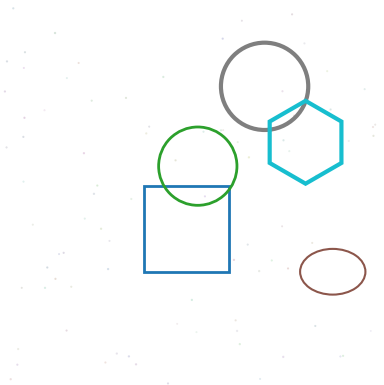[{"shape": "square", "thickness": 2, "radius": 0.55, "center": [0.485, 0.405]}, {"shape": "circle", "thickness": 2, "radius": 0.51, "center": [0.514, 0.568]}, {"shape": "oval", "thickness": 1.5, "radius": 0.42, "center": [0.864, 0.294]}, {"shape": "circle", "thickness": 3, "radius": 0.57, "center": [0.687, 0.776]}, {"shape": "hexagon", "thickness": 3, "radius": 0.54, "center": [0.794, 0.631]}]